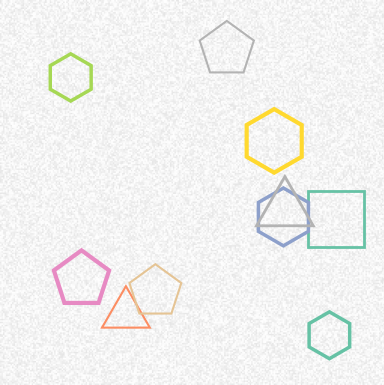[{"shape": "square", "thickness": 2, "radius": 0.36, "center": [0.872, 0.431]}, {"shape": "hexagon", "thickness": 2.5, "radius": 0.3, "center": [0.856, 0.129]}, {"shape": "triangle", "thickness": 1.5, "radius": 0.36, "center": [0.327, 0.185]}, {"shape": "hexagon", "thickness": 2.5, "radius": 0.38, "center": [0.736, 0.437]}, {"shape": "pentagon", "thickness": 3, "radius": 0.38, "center": [0.212, 0.274]}, {"shape": "hexagon", "thickness": 2.5, "radius": 0.31, "center": [0.184, 0.799]}, {"shape": "hexagon", "thickness": 3, "radius": 0.41, "center": [0.712, 0.634]}, {"shape": "pentagon", "thickness": 1.5, "radius": 0.35, "center": [0.404, 0.243]}, {"shape": "triangle", "thickness": 2, "radius": 0.43, "center": [0.74, 0.456]}, {"shape": "pentagon", "thickness": 1.5, "radius": 0.37, "center": [0.589, 0.872]}]